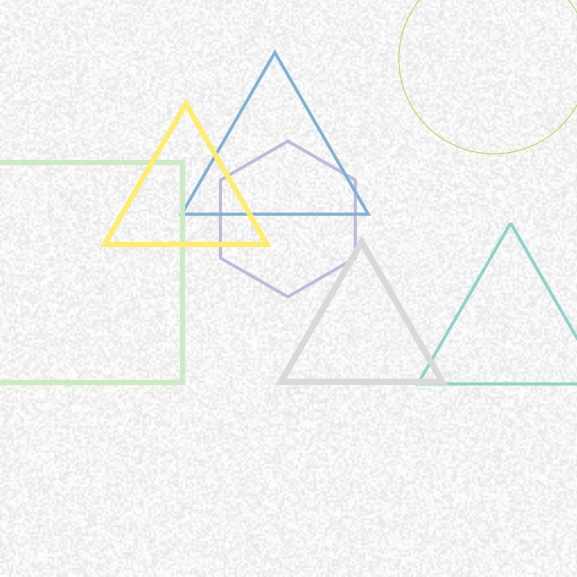[{"shape": "triangle", "thickness": 1.5, "radius": 0.93, "center": [0.884, 0.427]}, {"shape": "hexagon", "thickness": 1.5, "radius": 0.67, "center": [0.498, 0.62]}, {"shape": "triangle", "thickness": 1.5, "radius": 0.93, "center": [0.476, 0.722]}, {"shape": "circle", "thickness": 0.5, "radius": 0.82, "center": [0.855, 0.897]}, {"shape": "triangle", "thickness": 3, "radius": 0.81, "center": [0.626, 0.419]}, {"shape": "square", "thickness": 2.5, "radius": 0.95, "center": [0.124, 0.528]}, {"shape": "triangle", "thickness": 2.5, "radius": 0.81, "center": [0.322, 0.657]}]